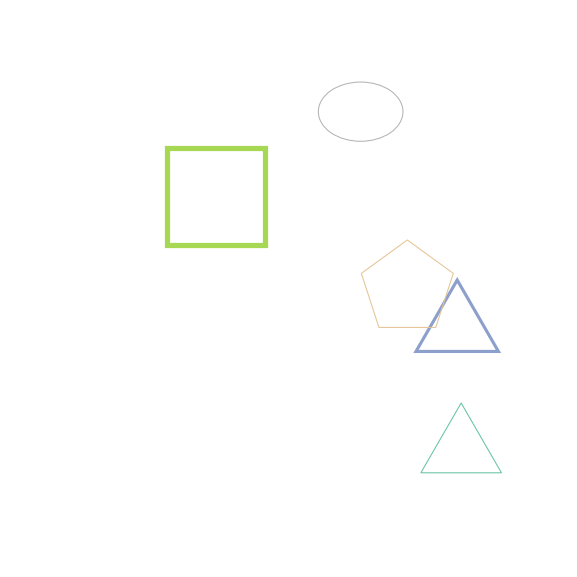[{"shape": "triangle", "thickness": 0.5, "radius": 0.4, "center": [0.799, 0.221]}, {"shape": "triangle", "thickness": 1.5, "radius": 0.41, "center": [0.792, 0.432]}, {"shape": "square", "thickness": 2.5, "radius": 0.42, "center": [0.374, 0.659]}, {"shape": "pentagon", "thickness": 0.5, "radius": 0.42, "center": [0.705, 0.5]}, {"shape": "oval", "thickness": 0.5, "radius": 0.37, "center": [0.625, 0.806]}]